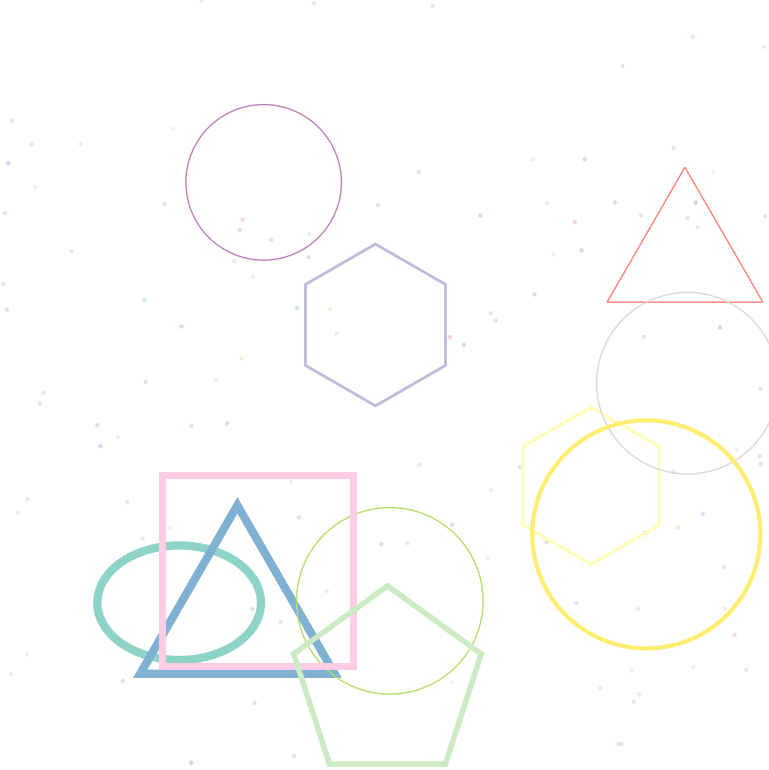[{"shape": "oval", "thickness": 3, "radius": 0.53, "center": [0.233, 0.217]}, {"shape": "hexagon", "thickness": 1, "radius": 0.51, "center": [0.768, 0.369]}, {"shape": "hexagon", "thickness": 1, "radius": 0.53, "center": [0.488, 0.578]}, {"shape": "triangle", "thickness": 0.5, "radius": 0.58, "center": [0.89, 0.666]}, {"shape": "triangle", "thickness": 3, "radius": 0.73, "center": [0.308, 0.198]}, {"shape": "circle", "thickness": 0.5, "radius": 0.61, "center": [0.506, 0.22]}, {"shape": "square", "thickness": 2.5, "radius": 0.62, "center": [0.335, 0.259]}, {"shape": "circle", "thickness": 0.5, "radius": 0.59, "center": [0.893, 0.502]}, {"shape": "circle", "thickness": 0.5, "radius": 0.51, "center": [0.342, 0.763]}, {"shape": "pentagon", "thickness": 2, "radius": 0.64, "center": [0.503, 0.111]}, {"shape": "circle", "thickness": 1.5, "radius": 0.74, "center": [0.839, 0.306]}]